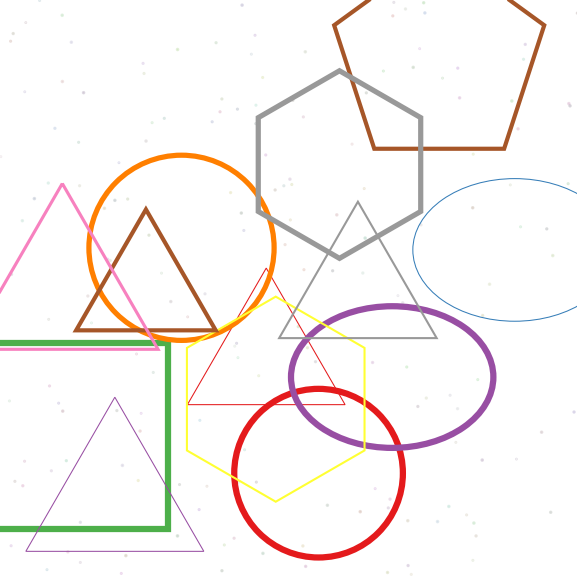[{"shape": "circle", "thickness": 3, "radius": 0.73, "center": [0.552, 0.18]}, {"shape": "triangle", "thickness": 0.5, "radius": 0.79, "center": [0.461, 0.377]}, {"shape": "oval", "thickness": 0.5, "radius": 0.88, "center": [0.891, 0.566]}, {"shape": "square", "thickness": 3, "radius": 0.81, "center": [0.13, 0.244]}, {"shape": "triangle", "thickness": 0.5, "radius": 0.89, "center": [0.199, 0.133]}, {"shape": "oval", "thickness": 3, "radius": 0.88, "center": [0.679, 0.346]}, {"shape": "circle", "thickness": 2.5, "radius": 0.8, "center": [0.314, 0.57]}, {"shape": "hexagon", "thickness": 1, "radius": 0.89, "center": [0.477, 0.308]}, {"shape": "triangle", "thickness": 2, "radius": 0.7, "center": [0.253, 0.497]}, {"shape": "pentagon", "thickness": 2, "radius": 0.96, "center": [0.761, 0.896]}, {"shape": "triangle", "thickness": 1.5, "radius": 0.96, "center": [0.108, 0.49]}, {"shape": "hexagon", "thickness": 2.5, "radius": 0.81, "center": [0.588, 0.714]}, {"shape": "triangle", "thickness": 1, "radius": 0.79, "center": [0.62, 0.492]}]